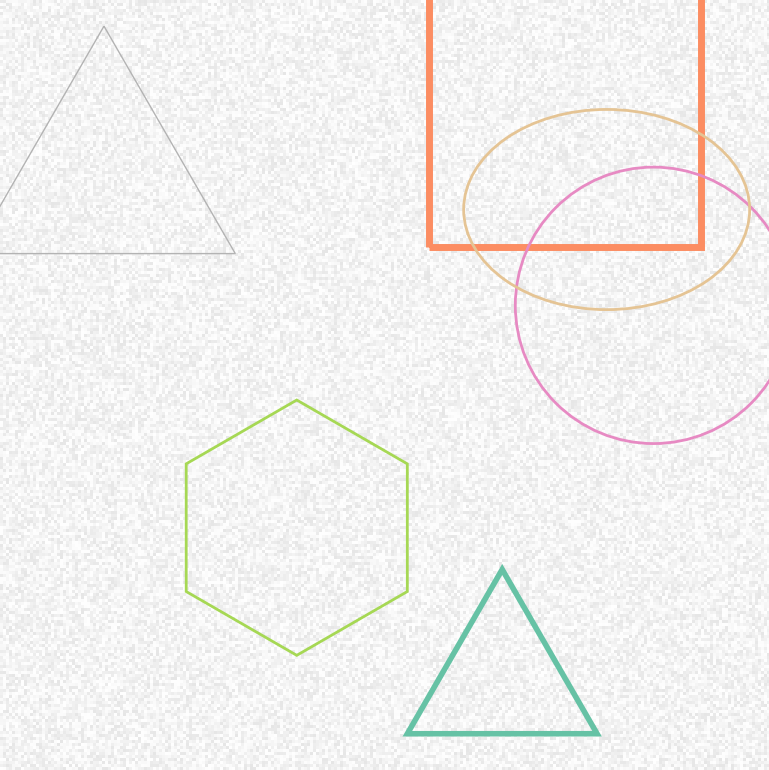[{"shape": "triangle", "thickness": 2, "radius": 0.71, "center": [0.652, 0.118]}, {"shape": "square", "thickness": 2.5, "radius": 0.88, "center": [0.734, 0.856]}, {"shape": "circle", "thickness": 1, "radius": 0.9, "center": [0.849, 0.603]}, {"shape": "hexagon", "thickness": 1, "radius": 0.83, "center": [0.385, 0.315]}, {"shape": "oval", "thickness": 1, "radius": 0.93, "center": [0.788, 0.728]}, {"shape": "triangle", "thickness": 0.5, "radius": 0.98, "center": [0.135, 0.769]}]